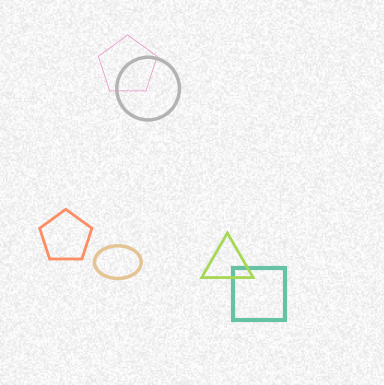[{"shape": "square", "thickness": 3, "radius": 0.34, "center": [0.673, 0.236]}, {"shape": "pentagon", "thickness": 2, "radius": 0.36, "center": [0.171, 0.385]}, {"shape": "pentagon", "thickness": 0.5, "radius": 0.4, "center": [0.332, 0.829]}, {"shape": "triangle", "thickness": 2, "radius": 0.39, "center": [0.591, 0.318]}, {"shape": "oval", "thickness": 2.5, "radius": 0.3, "center": [0.306, 0.319]}, {"shape": "circle", "thickness": 2.5, "radius": 0.41, "center": [0.385, 0.77]}]